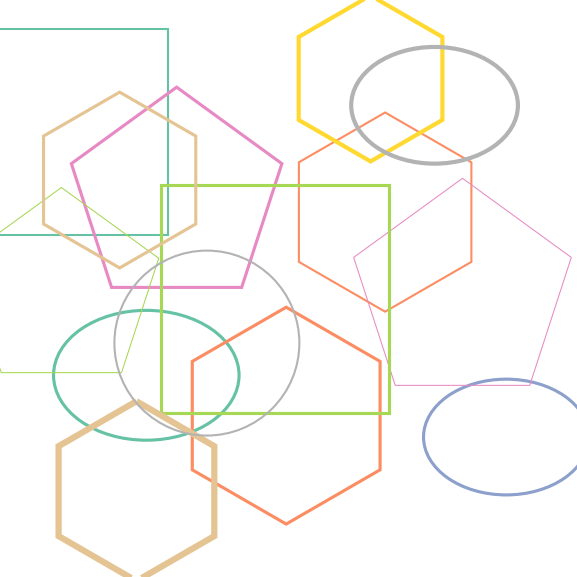[{"shape": "square", "thickness": 1, "radius": 0.89, "center": [0.112, 0.771]}, {"shape": "oval", "thickness": 1.5, "radius": 0.8, "center": [0.253, 0.349]}, {"shape": "hexagon", "thickness": 1, "radius": 0.86, "center": [0.667, 0.632]}, {"shape": "hexagon", "thickness": 1.5, "radius": 0.94, "center": [0.496, 0.279]}, {"shape": "oval", "thickness": 1.5, "radius": 0.72, "center": [0.877, 0.242]}, {"shape": "pentagon", "thickness": 1.5, "radius": 0.96, "center": [0.306, 0.657]}, {"shape": "pentagon", "thickness": 0.5, "radius": 0.99, "center": [0.801, 0.492]}, {"shape": "pentagon", "thickness": 0.5, "radius": 0.89, "center": [0.106, 0.497]}, {"shape": "square", "thickness": 1.5, "radius": 0.99, "center": [0.476, 0.482]}, {"shape": "hexagon", "thickness": 2, "radius": 0.72, "center": [0.642, 0.863]}, {"shape": "hexagon", "thickness": 3, "radius": 0.78, "center": [0.236, 0.149]}, {"shape": "hexagon", "thickness": 1.5, "radius": 0.76, "center": [0.207, 0.687]}, {"shape": "oval", "thickness": 2, "radius": 0.72, "center": [0.752, 0.817]}, {"shape": "circle", "thickness": 1, "radius": 0.8, "center": [0.358, 0.405]}]